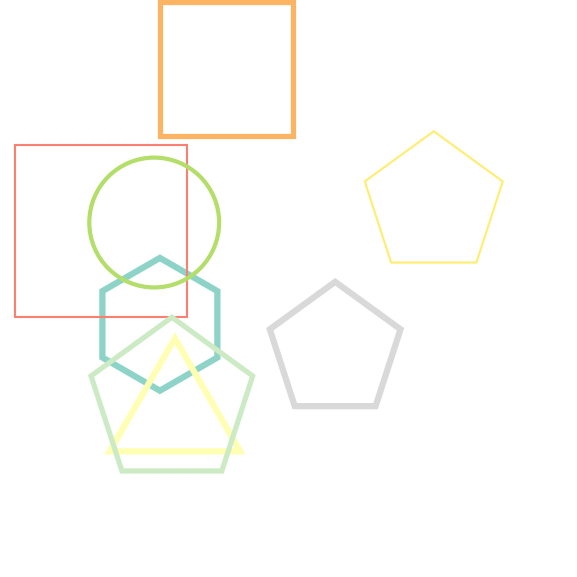[{"shape": "hexagon", "thickness": 3, "radius": 0.57, "center": [0.277, 0.438]}, {"shape": "triangle", "thickness": 3, "radius": 0.65, "center": [0.303, 0.283]}, {"shape": "square", "thickness": 1, "radius": 0.74, "center": [0.175, 0.599]}, {"shape": "square", "thickness": 2.5, "radius": 0.58, "center": [0.392, 0.88]}, {"shape": "circle", "thickness": 2, "radius": 0.56, "center": [0.267, 0.614]}, {"shape": "pentagon", "thickness": 3, "radius": 0.6, "center": [0.58, 0.392]}, {"shape": "pentagon", "thickness": 2.5, "radius": 0.74, "center": [0.298, 0.303]}, {"shape": "pentagon", "thickness": 1, "radius": 0.63, "center": [0.751, 0.646]}]